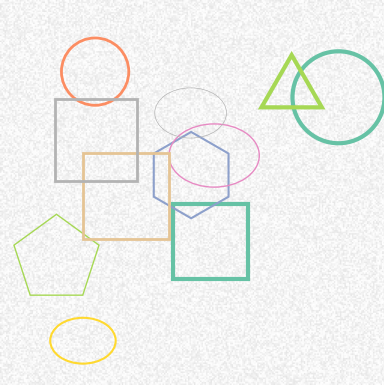[{"shape": "square", "thickness": 3, "radius": 0.49, "center": [0.548, 0.373]}, {"shape": "circle", "thickness": 3, "radius": 0.6, "center": [0.879, 0.747]}, {"shape": "circle", "thickness": 2, "radius": 0.44, "center": [0.247, 0.814]}, {"shape": "hexagon", "thickness": 1.5, "radius": 0.56, "center": [0.496, 0.545]}, {"shape": "oval", "thickness": 1, "radius": 0.59, "center": [0.556, 0.596]}, {"shape": "pentagon", "thickness": 1, "radius": 0.58, "center": [0.147, 0.327]}, {"shape": "triangle", "thickness": 3, "radius": 0.45, "center": [0.758, 0.766]}, {"shape": "oval", "thickness": 1.5, "radius": 0.43, "center": [0.215, 0.115]}, {"shape": "square", "thickness": 2, "radius": 0.56, "center": [0.327, 0.491]}, {"shape": "square", "thickness": 2, "radius": 0.54, "center": [0.249, 0.636]}, {"shape": "oval", "thickness": 0.5, "radius": 0.47, "center": [0.495, 0.707]}]